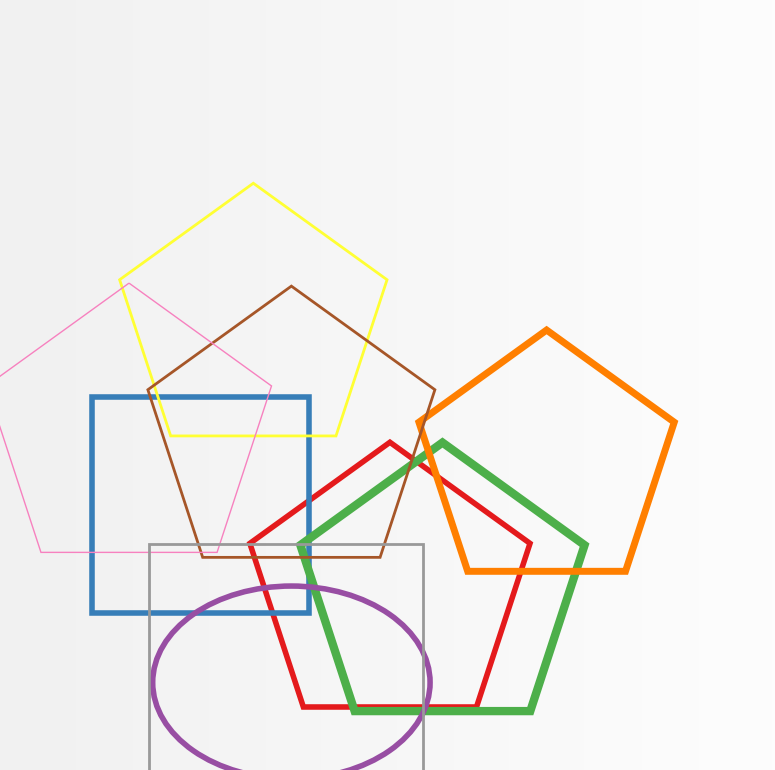[{"shape": "pentagon", "thickness": 2, "radius": 0.95, "center": [0.503, 0.236]}, {"shape": "square", "thickness": 2, "radius": 0.7, "center": [0.259, 0.344]}, {"shape": "pentagon", "thickness": 3, "radius": 0.96, "center": [0.571, 0.232]}, {"shape": "oval", "thickness": 2, "radius": 0.89, "center": [0.376, 0.114]}, {"shape": "pentagon", "thickness": 2.5, "radius": 0.87, "center": [0.705, 0.398]}, {"shape": "pentagon", "thickness": 1, "radius": 0.91, "center": [0.327, 0.581]}, {"shape": "pentagon", "thickness": 1, "radius": 0.97, "center": [0.376, 0.434]}, {"shape": "pentagon", "thickness": 0.5, "radius": 0.97, "center": [0.166, 0.439]}, {"shape": "square", "thickness": 1, "radius": 0.89, "center": [0.369, 0.117]}]